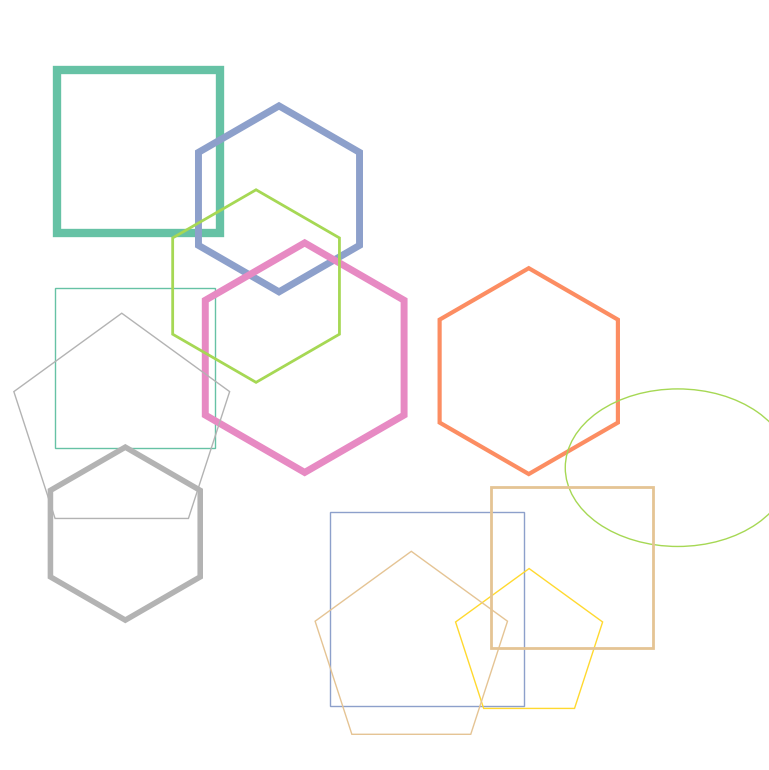[{"shape": "square", "thickness": 0.5, "radius": 0.52, "center": [0.175, 0.522]}, {"shape": "square", "thickness": 3, "radius": 0.53, "center": [0.18, 0.803]}, {"shape": "hexagon", "thickness": 1.5, "radius": 0.67, "center": [0.687, 0.518]}, {"shape": "hexagon", "thickness": 2.5, "radius": 0.6, "center": [0.362, 0.742]}, {"shape": "square", "thickness": 0.5, "radius": 0.63, "center": [0.554, 0.209]}, {"shape": "hexagon", "thickness": 2.5, "radius": 0.75, "center": [0.396, 0.536]}, {"shape": "hexagon", "thickness": 1, "radius": 0.63, "center": [0.333, 0.628]}, {"shape": "oval", "thickness": 0.5, "radius": 0.73, "center": [0.88, 0.393]}, {"shape": "pentagon", "thickness": 0.5, "radius": 0.5, "center": [0.687, 0.161]}, {"shape": "square", "thickness": 1, "radius": 0.52, "center": [0.743, 0.263]}, {"shape": "pentagon", "thickness": 0.5, "radius": 0.66, "center": [0.534, 0.153]}, {"shape": "pentagon", "thickness": 0.5, "radius": 0.74, "center": [0.158, 0.446]}, {"shape": "hexagon", "thickness": 2, "radius": 0.56, "center": [0.163, 0.307]}]